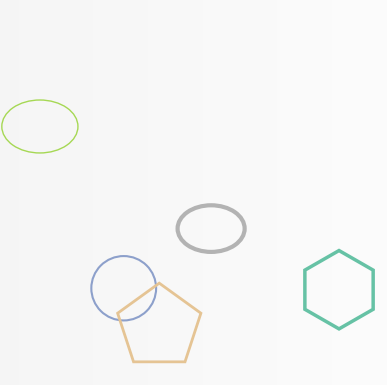[{"shape": "hexagon", "thickness": 2.5, "radius": 0.51, "center": [0.875, 0.247]}, {"shape": "circle", "thickness": 1.5, "radius": 0.42, "center": [0.319, 0.251]}, {"shape": "oval", "thickness": 1, "radius": 0.49, "center": [0.103, 0.671]}, {"shape": "pentagon", "thickness": 2, "radius": 0.56, "center": [0.411, 0.152]}, {"shape": "oval", "thickness": 3, "radius": 0.43, "center": [0.545, 0.406]}]